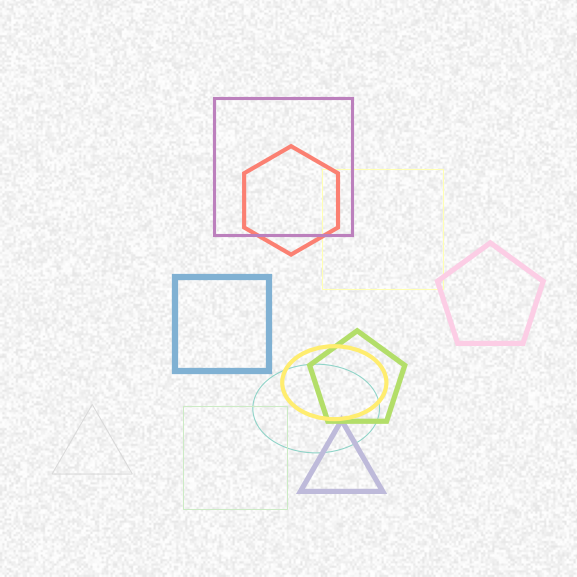[{"shape": "oval", "thickness": 0.5, "radius": 0.55, "center": [0.547, 0.292]}, {"shape": "square", "thickness": 0.5, "radius": 0.52, "center": [0.662, 0.603]}, {"shape": "triangle", "thickness": 2.5, "radius": 0.41, "center": [0.591, 0.189]}, {"shape": "hexagon", "thickness": 2, "radius": 0.47, "center": [0.504, 0.652]}, {"shape": "square", "thickness": 3, "radius": 0.4, "center": [0.384, 0.438]}, {"shape": "pentagon", "thickness": 2.5, "radius": 0.43, "center": [0.619, 0.34]}, {"shape": "pentagon", "thickness": 2.5, "radius": 0.48, "center": [0.849, 0.482]}, {"shape": "triangle", "thickness": 0.5, "radius": 0.4, "center": [0.16, 0.218]}, {"shape": "square", "thickness": 1.5, "radius": 0.6, "center": [0.49, 0.71]}, {"shape": "square", "thickness": 0.5, "radius": 0.45, "center": [0.407, 0.207]}, {"shape": "oval", "thickness": 2, "radius": 0.45, "center": [0.579, 0.336]}]